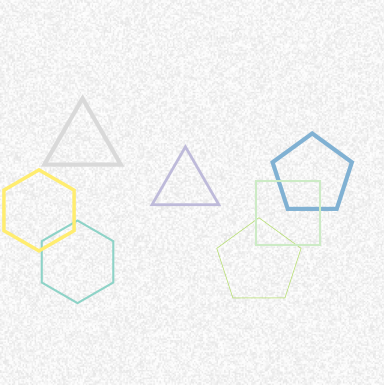[{"shape": "hexagon", "thickness": 1.5, "radius": 0.54, "center": [0.201, 0.32]}, {"shape": "triangle", "thickness": 2, "radius": 0.5, "center": [0.482, 0.518]}, {"shape": "pentagon", "thickness": 3, "radius": 0.54, "center": [0.811, 0.545]}, {"shape": "pentagon", "thickness": 0.5, "radius": 0.58, "center": [0.673, 0.319]}, {"shape": "triangle", "thickness": 3, "radius": 0.57, "center": [0.214, 0.63]}, {"shape": "square", "thickness": 1.5, "radius": 0.42, "center": [0.748, 0.447]}, {"shape": "hexagon", "thickness": 2.5, "radius": 0.53, "center": [0.101, 0.453]}]